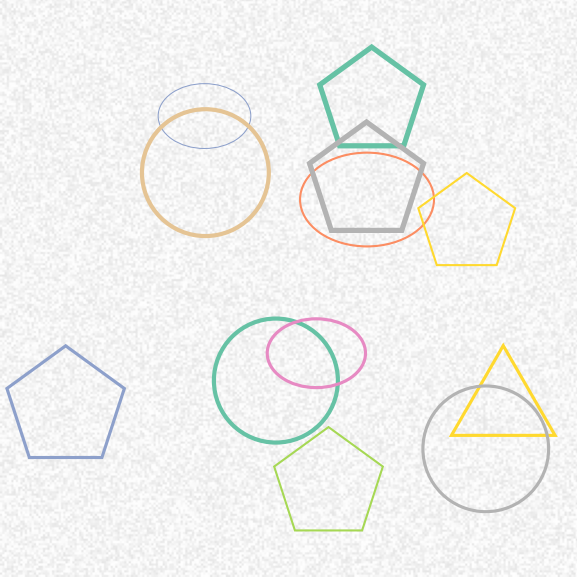[{"shape": "pentagon", "thickness": 2.5, "radius": 0.47, "center": [0.644, 0.823]}, {"shape": "circle", "thickness": 2, "radius": 0.54, "center": [0.478, 0.34]}, {"shape": "oval", "thickness": 1, "radius": 0.58, "center": [0.636, 0.654]}, {"shape": "oval", "thickness": 0.5, "radius": 0.4, "center": [0.354, 0.798]}, {"shape": "pentagon", "thickness": 1.5, "radius": 0.53, "center": [0.114, 0.293]}, {"shape": "oval", "thickness": 1.5, "radius": 0.43, "center": [0.548, 0.388]}, {"shape": "pentagon", "thickness": 1, "radius": 0.49, "center": [0.569, 0.161]}, {"shape": "triangle", "thickness": 1.5, "radius": 0.52, "center": [0.871, 0.297]}, {"shape": "pentagon", "thickness": 1, "radius": 0.44, "center": [0.808, 0.611]}, {"shape": "circle", "thickness": 2, "radius": 0.55, "center": [0.356, 0.7]}, {"shape": "circle", "thickness": 1.5, "radius": 0.54, "center": [0.841, 0.222]}, {"shape": "pentagon", "thickness": 2.5, "radius": 0.52, "center": [0.635, 0.684]}]